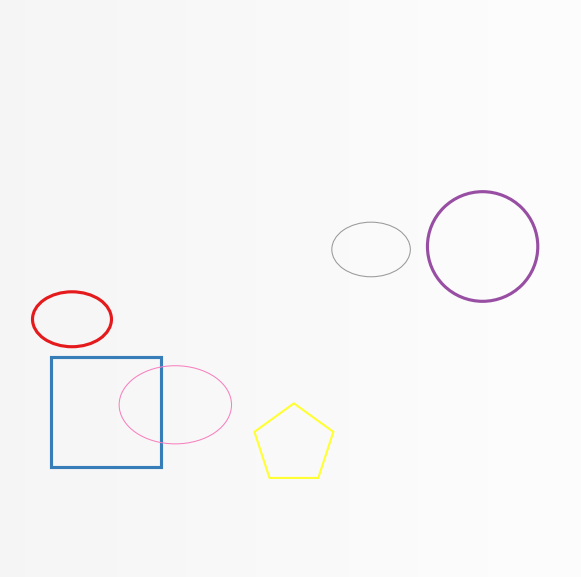[{"shape": "oval", "thickness": 1.5, "radius": 0.34, "center": [0.124, 0.446]}, {"shape": "square", "thickness": 1.5, "radius": 0.47, "center": [0.183, 0.286]}, {"shape": "circle", "thickness": 1.5, "radius": 0.47, "center": [0.83, 0.572]}, {"shape": "pentagon", "thickness": 1, "radius": 0.36, "center": [0.506, 0.229]}, {"shape": "oval", "thickness": 0.5, "radius": 0.48, "center": [0.302, 0.298]}, {"shape": "oval", "thickness": 0.5, "radius": 0.34, "center": [0.638, 0.567]}]